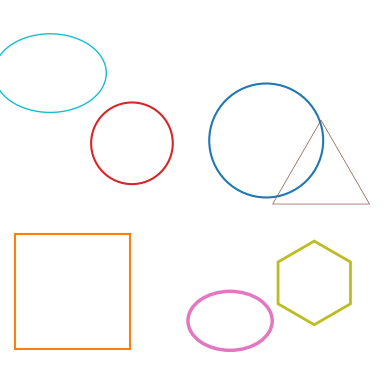[{"shape": "circle", "thickness": 1.5, "radius": 0.74, "center": [0.691, 0.635]}, {"shape": "square", "thickness": 1.5, "radius": 0.75, "center": [0.19, 0.244]}, {"shape": "circle", "thickness": 1.5, "radius": 0.53, "center": [0.343, 0.628]}, {"shape": "triangle", "thickness": 0.5, "radius": 0.73, "center": [0.834, 0.543]}, {"shape": "oval", "thickness": 2.5, "radius": 0.55, "center": [0.598, 0.167]}, {"shape": "hexagon", "thickness": 2, "radius": 0.54, "center": [0.816, 0.265]}, {"shape": "oval", "thickness": 1, "radius": 0.73, "center": [0.13, 0.81]}]